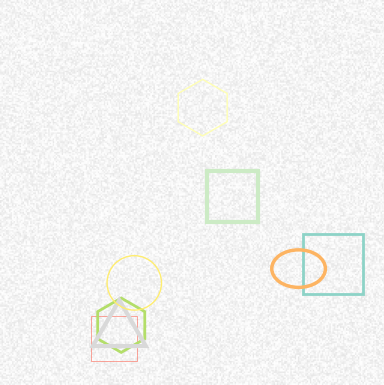[{"shape": "square", "thickness": 2, "radius": 0.39, "center": [0.865, 0.315]}, {"shape": "hexagon", "thickness": 1, "radius": 0.37, "center": [0.526, 0.72]}, {"shape": "square", "thickness": 0.5, "radius": 0.29, "center": [0.296, 0.12]}, {"shape": "oval", "thickness": 2.5, "radius": 0.35, "center": [0.776, 0.302]}, {"shape": "hexagon", "thickness": 2, "radius": 0.35, "center": [0.315, 0.155]}, {"shape": "triangle", "thickness": 3, "radius": 0.4, "center": [0.31, 0.141]}, {"shape": "square", "thickness": 3, "radius": 0.33, "center": [0.603, 0.491]}, {"shape": "circle", "thickness": 1, "radius": 0.35, "center": [0.349, 0.265]}]